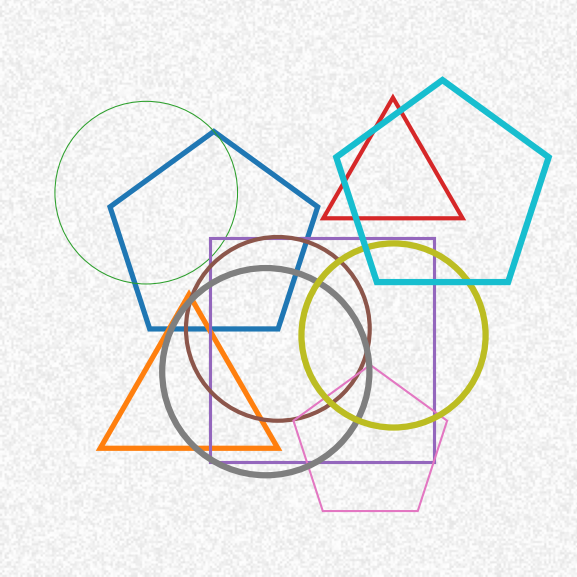[{"shape": "pentagon", "thickness": 2.5, "radius": 0.95, "center": [0.37, 0.582]}, {"shape": "triangle", "thickness": 2.5, "radius": 0.89, "center": [0.327, 0.312]}, {"shape": "circle", "thickness": 0.5, "radius": 0.79, "center": [0.253, 0.666]}, {"shape": "triangle", "thickness": 2, "radius": 0.7, "center": [0.68, 0.691]}, {"shape": "square", "thickness": 1.5, "radius": 0.97, "center": [0.557, 0.394]}, {"shape": "circle", "thickness": 2, "radius": 0.8, "center": [0.481, 0.43]}, {"shape": "pentagon", "thickness": 1, "radius": 0.7, "center": [0.641, 0.227]}, {"shape": "circle", "thickness": 3, "radius": 0.9, "center": [0.46, 0.356]}, {"shape": "circle", "thickness": 3, "radius": 0.8, "center": [0.681, 0.418]}, {"shape": "pentagon", "thickness": 3, "radius": 0.97, "center": [0.766, 0.667]}]